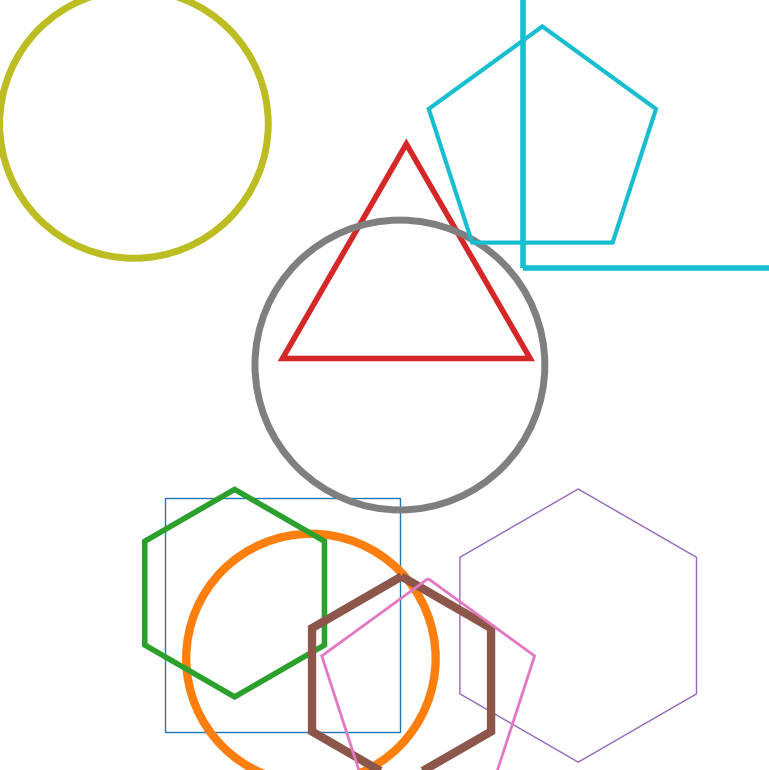[{"shape": "square", "thickness": 0.5, "radius": 0.76, "center": [0.367, 0.201]}, {"shape": "circle", "thickness": 3, "radius": 0.81, "center": [0.404, 0.145]}, {"shape": "hexagon", "thickness": 2, "radius": 0.67, "center": [0.305, 0.23]}, {"shape": "triangle", "thickness": 2, "radius": 0.93, "center": [0.528, 0.627]}, {"shape": "hexagon", "thickness": 0.5, "radius": 0.89, "center": [0.751, 0.188]}, {"shape": "hexagon", "thickness": 3, "radius": 0.67, "center": [0.522, 0.117]}, {"shape": "pentagon", "thickness": 1, "radius": 0.73, "center": [0.556, 0.103]}, {"shape": "circle", "thickness": 2.5, "radius": 0.94, "center": [0.519, 0.526]}, {"shape": "circle", "thickness": 2.5, "radius": 0.87, "center": [0.174, 0.839]}, {"shape": "square", "thickness": 2, "radius": 0.91, "center": [0.862, 0.834]}, {"shape": "pentagon", "thickness": 1.5, "radius": 0.78, "center": [0.704, 0.811]}]